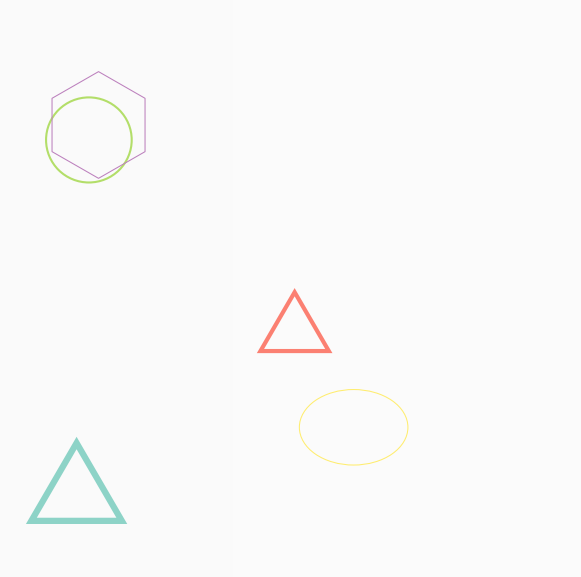[{"shape": "triangle", "thickness": 3, "radius": 0.45, "center": [0.132, 0.142]}, {"shape": "triangle", "thickness": 2, "radius": 0.34, "center": [0.507, 0.425]}, {"shape": "circle", "thickness": 1, "radius": 0.37, "center": [0.153, 0.757]}, {"shape": "hexagon", "thickness": 0.5, "radius": 0.46, "center": [0.17, 0.783]}, {"shape": "oval", "thickness": 0.5, "radius": 0.47, "center": [0.608, 0.259]}]